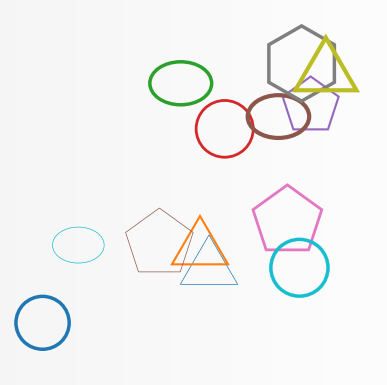[{"shape": "triangle", "thickness": 0.5, "radius": 0.43, "center": [0.539, 0.304]}, {"shape": "circle", "thickness": 2.5, "radius": 0.34, "center": [0.11, 0.162]}, {"shape": "triangle", "thickness": 1.5, "radius": 0.42, "center": [0.516, 0.355]}, {"shape": "oval", "thickness": 2.5, "radius": 0.4, "center": [0.466, 0.784]}, {"shape": "circle", "thickness": 2, "radius": 0.37, "center": [0.58, 0.665]}, {"shape": "pentagon", "thickness": 1.5, "radius": 0.38, "center": [0.802, 0.725]}, {"shape": "oval", "thickness": 3, "radius": 0.4, "center": [0.719, 0.697]}, {"shape": "pentagon", "thickness": 0.5, "radius": 0.46, "center": [0.411, 0.368]}, {"shape": "pentagon", "thickness": 2, "radius": 0.47, "center": [0.742, 0.426]}, {"shape": "hexagon", "thickness": 2.5, "radius": 0.49, "center": [0.778, 0.835]}, {"shape": "triangle", "thickness": 3, "radius": 0.46, "center": [0.841, 0.811]}, {"shape": "oval", "thickness": 0.5, "radius": 0.33, "center": [0.202, 0.363]}, {"shape": "circle", "thickness": 2.5, "radius": 0.37, "center": [0.773, 0.305]}]